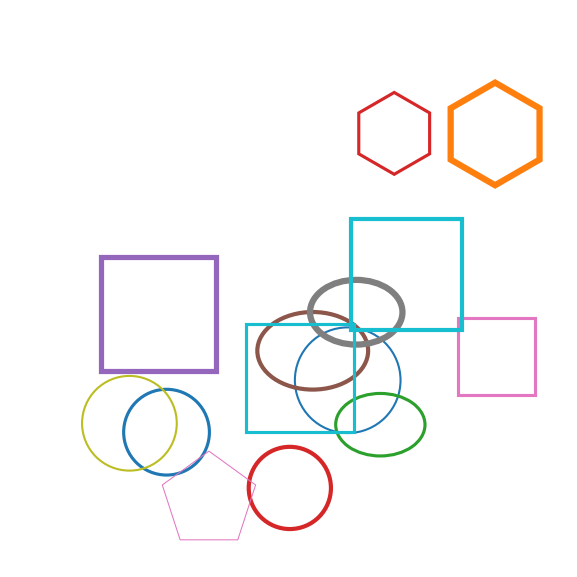[{"shape": "circle", "thickness": 1.5, "radius": 0.37, "center": [0.288, 0.251]}, {"shape": "circle", "thickness": 1, "radius": 0.46, "center": [0.602, 0.341]}, {"shape": "hexagon", "thickness": 3, "radius": 0.44, "center": [0.857, 0.767]}, {"shape": "oval", "thickness": 1.5, "radius": 0.39, "center": [0.659, 0.264]}, {"shape": "hexagon", "thickness": 1.5, "radius": 0.35, "center": [0.683, 0.768]}, {"shape": "circle", "thickness": 2, "radius": 0.36, "center": [0.502, 0.154]}, {"shape": "square", "thickness": 2.5, "radius": 0.49, "center": [0.274, 0.455]}, {"shape": "oval", "thickness": 2, "radius": 0.48, "center": [0.542, 0.392]}, {"shape": "pentagon", "thickness": 0.5, "radius": 0.42, "center": [0.362, 0.133]}, {"shape": "square", "thickness": 1.5, "radius": 0.33, "center": [0.859, 0.382]}, {"shape": "oval", "thickness": 3, "radius": 0.4, "center": [0.617, 0.458]}, {"shape": "circle", "thickness": 1, "radius": 0.41, "center": [0.224, 0.266]}, {"shape": "square", "thickness": 1.5, "radius": 0.47, "center": [0.519, 0.345]}, {"shape": "square", "thickness": 2, "radius": 0.48, "center": [0.705, 0.524]}]